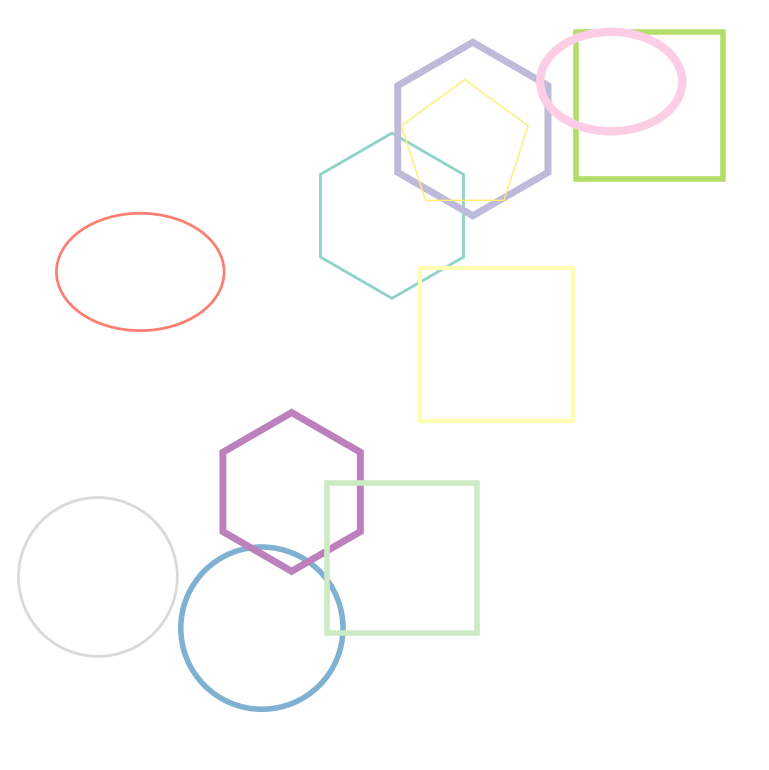[{"shape": "hexagon", "thickness": 1, "radius": 0.54, "center": [0.509, 0.72]}, {"shape": "square", "thickness": 1.5, "radius": 0.5, "center": [0.645, 0.552]}, {"shape": "hexagon", "thickness": 2.5, "radius": 0.56, "center": [0.614, 0.832]}, {"shape": "oval", "thickness": 1, "radius": 0.54, "center": [0.182, 0.647]}, {"shape": "circle", "thickness": 2, "radius": 0.53, "center": [0.34, 0.184]}, {"shape": "square", "thickness": 2, "radius": 0.48, "center": [0.843, 0.863]}, {"shape": "oval", "thickness": 3, "radius": 0.46, "center": [0.794, 0.894]}, {"shape": "circle", "thickness": 1, "radius": 0.52, "center": [0.127, 0.251]}, {"shape": "hexagon", "thickness": 2.5, "radius": 0.52, "center": [0.379, 0.361]}, {"shape": "square", "thickness": 2, "radius": 0.49, "center": [0.522, 0.275]}, {"shape": "pentagon", "thickness": 0.5, "radius": 0.43, "center": [0.604, 0.81]}]